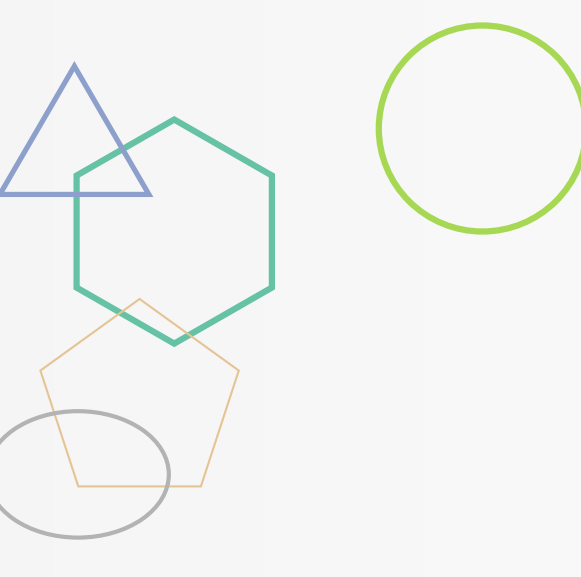[{"shape": "hexagon", "thickness": 3, "radius": 0.97, "center": [0.3, 0.598]}, {"shape": "triangle", "thickness": 2.5, "radius": 0.74, "center": [0.128, 0.736]}, {"shape": "circle", "thickness": 3, "radius": 0.89, "center": [0.83, 0.777]}, {"shape": "pentagon", "thickness": 1, "radius": 0.9, "center": [0.24, 0.302]}, {"shape": "oval", "thickness": 2, "radius": 0.78, "center": [0.134, 0.178]}]